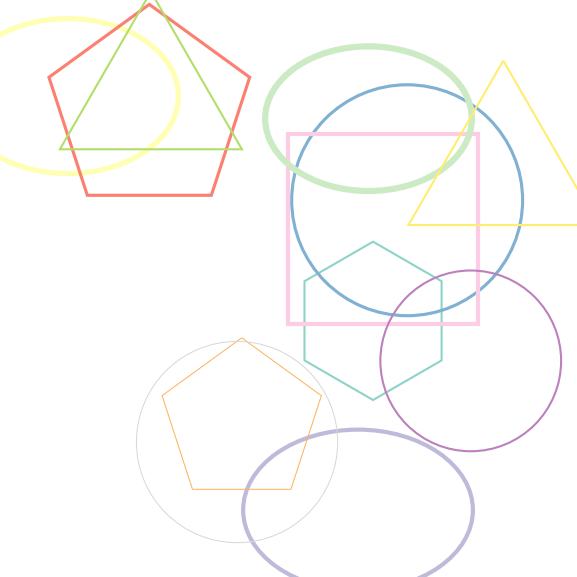[{"shape": "hexagon", "thickness": 1, "radius": 0.69, "center": [0.646, 0.444]}, {"shape": "oval", "thickness": 2.5, "radius": 0.96, "center": [0.117, 0.833]}, {"shape": "oval", "thickness": 2, "radius": 0.99, "center": [0.62, 0.116]}, {"shape": "pentagon", "thickness": 1.5, "radius": 0.91, "center": [0.259, 0.809]}, {"shape": "circle", "thickness": 1.5, "radius": 1.0, "center": [0.705, 0.652]}, {"shape": "pentagon", "thickness": 0.5, "radius": 0.73, "center": [0.419, 0.269]}, {"shape": "triangle", "thickness": 1, "radius": 0.91, "center": [0.261, 0.832]}, {"shape": "square", "thickness": 2, "radius": 0.82, "center": [0.663, 0.603]}, {"shape": "circle", "thickness": 0.5, "radius": 0.87, "center": [0.41, 0.234]}, {"shape": "circle", "thickness": 1, "radius": 0.78, "center": [0.815, 0.374]}, {"shape": "oval", "thickness": 3, "radius": 0.89, "center": [0.638, 0.794]}, {"shape": "triangle", "thickness": 1, "radius": 0.95, "center": [0.872, 0.704]}]